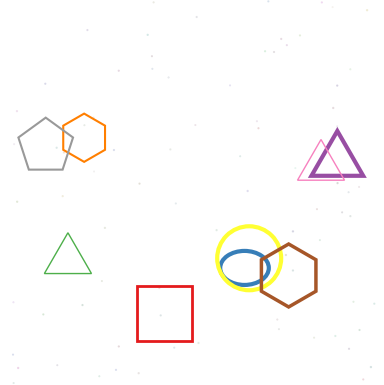[{"shape": "square", "thickness": 2, "radius": 0.36, "center": [0.428, 0.186]}, {"shape": "oval", "thickness": 3, "radius": 0.32, "center": [0.635, 0.304]}, {"shape": "triangle", "thickness": 1, "radius": 0.35, "center": [0.176, 0.325]}, {"shape": "triangle", "thickness": 3, "radius": 0.39, "center": [0.876, 0.582]}, {"shape": "hexagon", "thickness": 1.5, "radius": 0.31, "center": [0.219, 0.642]}, {"shape": "circle", "thickness": 3, "radius": 0.42, "center": [0.647, 0.329]}, {"shape": "hexagon", "thickness": 2.5, "radius": 0.41, "center": [0.75, 0.284]}, {"shape": "triangle", "thickness": 1, "radius": 0.35, "center": [0.834, 0.567]}, {"shape": "pentagon", "thickness": 1.5, "radius": 0.37, "center": [0.119, 0.62]}]